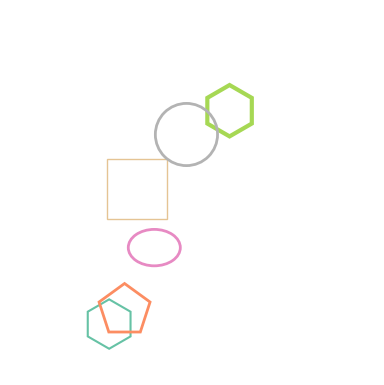[{"shape": "hexagon", "thickness": 1.5, "radius": 0.32, "center": [0.284, 0.158]}, {"shape": "pentagon", "thickness": 2, "radius": 0.35, "center": [0.324, 0.194]}, {"shape": "oval", "thickness": 2, "radius": 0.34, "center": [0.401, 0.357]}, {"shape": "hexagon", "thickness": 3, "radius": 0.33, "center": [0.596, 0.712]}, {"shape": "square", "thickness": 1, "radius": 0.39, "center": [0.355, 0.509]}, {"shape": "circle", "thickness": 2, "radius": 0.4, "center": [0.484, 0.651]}]